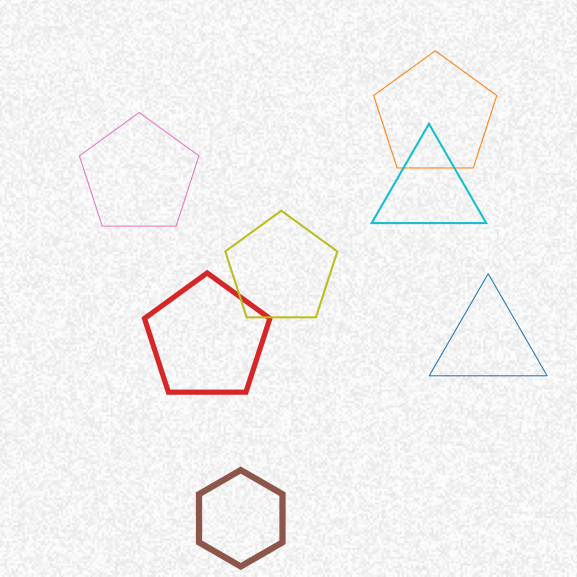[{"shape": "triangle", "thickness": 0.5, "radius": 0.59, "center": [0.845, 0.407]}, {"shape": "pentagon", "thickness": 0.5, "radius": 0.56, "center": [0.754, 0.799]}, {"shape": "pentagon", "thickness": 2.5, "radius": 0.57, "center": [0.359, 0.412]}, {"shape": "hexagon", "thickness": 3, "radius": 0.42, "center": [0.417, 0.102]}, {"shape": "pentagon", "thickness": 0.5, "radius": 0.54, "center": [0.241, 0.696]}, {"shape": "pentagon", "thickness": 1, "radius": 0.51, "center": [0.487, 0.532]}, {"shape": "triangle", "thickness": 1, "radius": 0.57, "center": [0.743, 0.67]}]